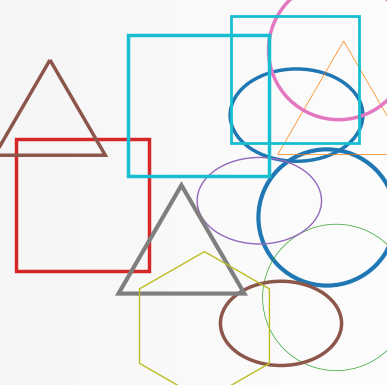[{"shape": "circle", "thickness": 3, "radius": 0.88, "center": [0.844, 0.435]}, {"shape": "oval", "thickness": 2.5, "radius": 0.86, "center": [0.765, 0.701]}, {"shape": "triangle", "thickness": 0.5, "radius": 0.98, "center": [0.887, 0.697]}, {"shape": "circle", "thickness": 0.5, "radius": 0.95, "center": [0.868, 0.227]}, {"shape": "square", "thickness": 2.5, "radius": 0.85, "center": [0.213, 0.467]}, {"shape": "oval", "thickness": 1, "radius": 0.8, "center": [0.669, 0.479]}, {"shape": "oval", "thickness": 2.5, "radius": 0.78, "center": [0.725, 0.16]}, {"shape": "triangle", "thickness": 2.5, "radius": 0.82, "center": [0.129, 0.679]}, {"shape": "circle", "thickness": 2.5, "radius": 0.91, "center": [0.874, 0.87]}, {"shape": "triangle", "thickness": 3, "radius": 0.94, "center": [0.468, 0.331]}, {"shape": "hexagon", "thickness": 1, "radius": 0.97, "center": [0.528, 0.153]}, {"shape": "square", "thickness": 2, "radius": 0.82, "center": [0.762, 0.793]}, {"shape": "square", "thickness": 2.5, "radius": 0.91, "center": [0.512, 0.726]}]